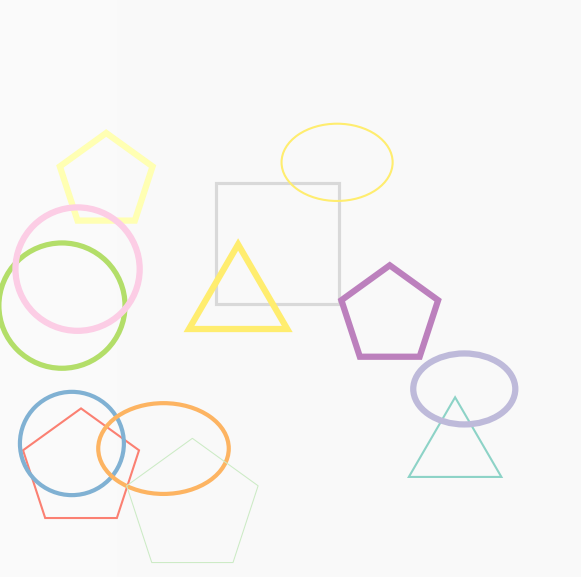[{"shape": "triangle", "thickness": 1, "radius": 0.46, "center": [0.783, 0.219]}, {"shape": "pentagon", "thickness": 3, "radius": 0.42, "center": [0.183, 0.685]}, {"shape": "oval", "thickness": 3, "radius": 0.44, "center": [0.799, 0.326]}, {"shape": "pentagon", "thickness": 1, "radius": 0.52, "center": [0.139, 0.187]}, {"shape": "circle", "thickness": 2, "radius": 0.45, "center": [0.124, 0.231]}, {"shape": "oval", "thickness": 2, "radius": 0.56, "center": [0.281, 0.222]}, {"shape": "circle", "thickness": 2.5, "radius": 0.54, "center": [0.107, 0.47]}, {"shape": "circle", "thickness": 3, "radius": 0.53, "center": [0.133, 0.533]}, {"shape": "square", "thickness": 1.5, "radius": 0.53, "center": [0.477, 0.577]}, {"shape": "pentagon", "thickness": 3, "radius": 0.44, "center": [0.671, 0.452]}, {"shape": "pentagon", "thickness": 0.5, "radius": 0.59, "center": [0.331, 0.121]}, {"shape": "oval", "thickness": 1, "radius": 0.48, "center": [0.58, 0.718]}, {"shape": "triangle", "thickness": 3, "radius": 0.49, "center": [0.41, 0.478]}]